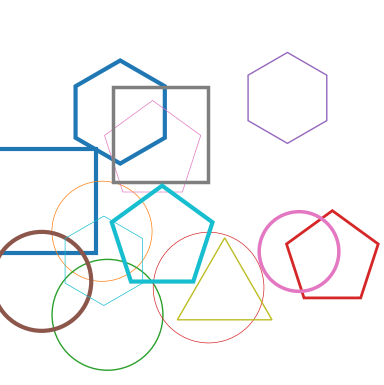[{"shape": "hexagon", "thickness": 3, "radius": 0.67, "center": [0.312, 0.709]}, {"shape": "square", "thickness": 3, "radius": 0.67, "center": [0.115, 0.478]}, {"shape": "circle", "thickness": 0.5, "radius": 0.65, "center": [0.265, 0.399]}, {"shape": "circle", "thickness": 1, "radius": 0.72, "center": [0.279, 0.182]}, {"shape": "pentagon", "thickness": 2, "radius": 0.63, "center": [0.863, 0.328]}, {"shape": "circle", "thickness": 0.5, "radius": 0.72, "center": [0.542, 0.253]}, {"shape": "hexagon", "thickness": 1, "radius": 0.59, "center": [0.747, 0.746]}, {"shape": "circle", "thickness": 3, "radius": 0.64, "center": [0.108, 0.269]}, {"shape": "circle", "thickness": 2.5, "radius": 0.52, "center": [0.777, 0.347]}, {"shape": "pentagon", "thickness": 0.5, "radius": 0.66, "center": [0.396, 0.608]}, {"shape": "square", "thickness": 2.5, "radius": 0.62, "center": [0.417, 0.652]}, {"shape": "triangle", "thickness": 1, "radius": 0.71, "center": [0.584, 0.24]}, {"shape": "pentagon", "thickness": 3, "radius": 0.69, "center": [0.421, 0.38]}, {"shape": "hexagon", "thickness": 0.5, "radius": 0.58, "center": [0.27, 0.323]}]